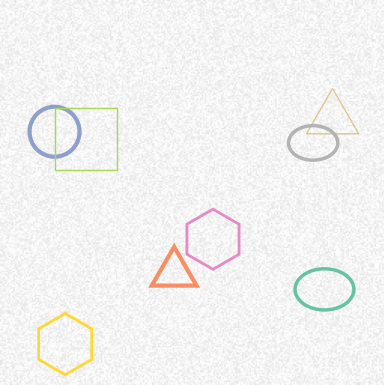[{"shape": "oval", "thickness": 2.5, "radius": 0.38, "center": [0.843, 0.248]}, {"shape": "triangle", "thickness": 3, "radius": 0.34, "center": [0.452, 0.292]}, {"shape": "circle", "thickness": 3, "radius": 0.32, "center": [0.142, 0.658]}, {"shape": "hexagon", "thickness": 2, "radius": 0.39, "center": [0.553, 0.379]}, {"shape": "square", "thickness": 1, "radius": 0.4, "center": [0.224, 0.64]}, {"shape": "hexagon", "thickness": 2, "radius": 0.4, "center": [0.169, 0.106]}, {"shape": "triangle", "thickness": 1, "radius": 0.39, "center": [0.864, 0.692]}, {"shape": "oval", "thickness": 2.5, "radius": 0.32, "center": [0.813, 0.629]}]